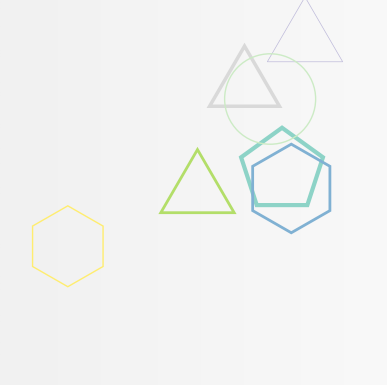[{"shape": "pentagon", "thickness": 3, "radius": 0.56, "center": [0.728, 0.557]}, {"shape": "triangle", "thickness": 0.5, "radius": 0.56, "center": [0.787, 0.896]}, {"shape": "hexagon", "thickness": 2, "radius": 0.58, "center": [0.752, 0.51]}, {"shape": "triangle", "thickness": 2, "radius": 0.55, "center": [0.51, 0.502]}, {"shape": "triangle", "thickness": 2.5, "radius": 0.52, "center": [0.631, 0.776]}, {"shape": "circle", "thickness": 1, "radius": 0.59, "center": [0.697, 0.743]}, {"shape": "hexagon", "thickness": 1, "radius": 0.53, "center": [0.175, 0.36]}]